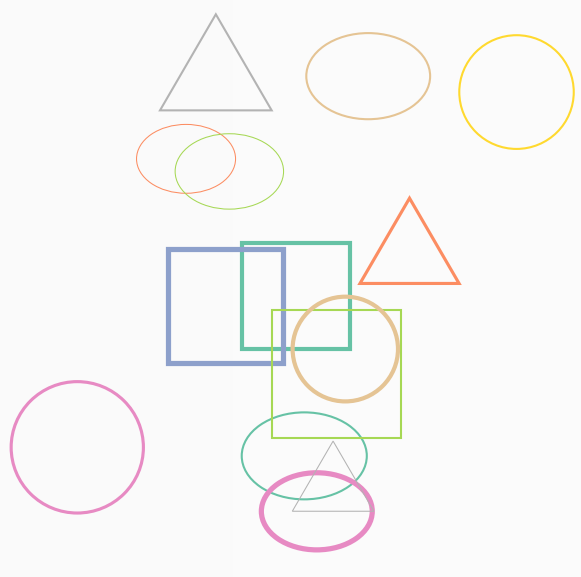[{"shape": "oval", "thickness": 1, "radius": 0.54, "center": [0.523, 0.21]}, {"shape": "square", "thickness": 2, "radius": 0.46, "center": [0.509, 0.487]}, {"shape": "oval", "thickness": 0.5, "radius": 0.43, "center": [0.32, 0.724]}, {"shape": "triangle", "thickness": 1.5, "radius": 0.49, "center": [0.705, 0.558]}, {"shape": "square", "thickness": 2.5, "radius": 0.49, "center": [0.388, 0.469]}, {"shape": "oval", "thickness": 2.5, "radius": 0.48, "center": [0.545, 0.114]}, {"shape": "circle", "thickness": 1.5, "radius": 0.57, "center": [0.133, 0.225]}, {"shape": "oval", "thickness": 0.5, "radius": 0.47, "center": [0.395, 0.702]}, {"shape": "square", "thickness": 1, "radius": 0.56, "center": [0.579, 0.351]}, {"shape": "circle", "thickness": 1, "radius": 0.49, "center": [0.889, 0.84]}, {"shape": "circle", "thickness": 2, "radius": 0.45, "center": [0.594, 0.395]}, {"shape": "oval", "thickness": 1, "radius": 0.53, "center": [0.633, 0.867]}, {"shape": "triangle", "thickness": 0.5, "radius": 0.4, "center": [0.573, 0.154]}, {"shape": "triangle", "thickness": 1, "radius": 0.55, "center": [0.371, 0.863]}]